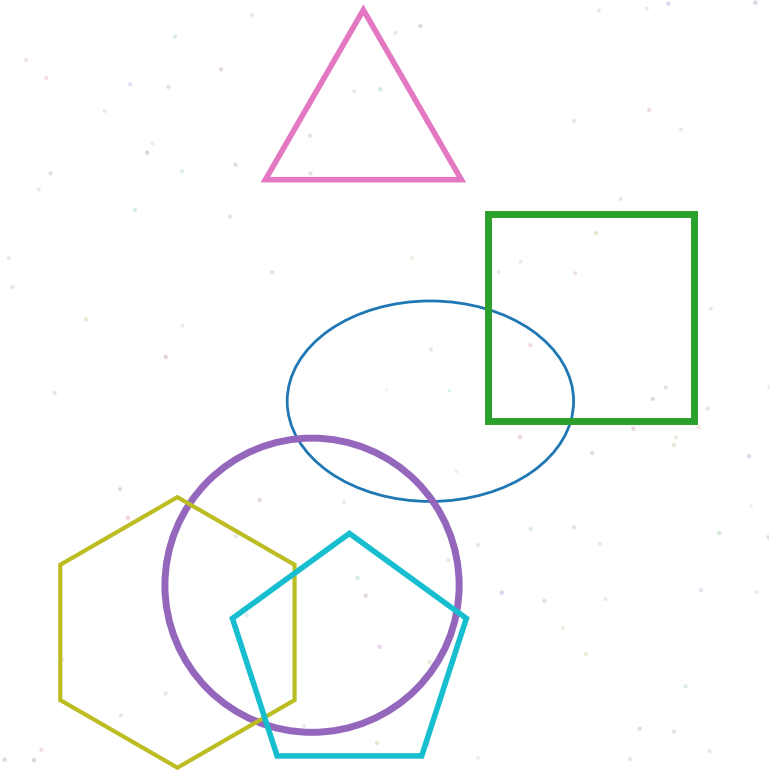[{"shape": "oval", "thickness": 1, "radius": 0.93, "center": [0.559, 0.479]}, {"shape": "square", "thickness": 2.5, "radius": 0.67, "center": [0.767, 0.587]}, {"shape": "circle", "thickness": 2.5, "radius": 0.96, "center": [0.405, 0.24]}, {"shape": "triangle", "thickness": 2, "radius": 0.73, "center": [0.472, 0.84]}, {"shape": "hexagon", "thickness": 1.5, "radius": 0.88, "center": [0.23, 0.179]}, {"shape": "pentagon", "thickness": 2, "radius": 0.8, "center": [0.454, 0.148]}]